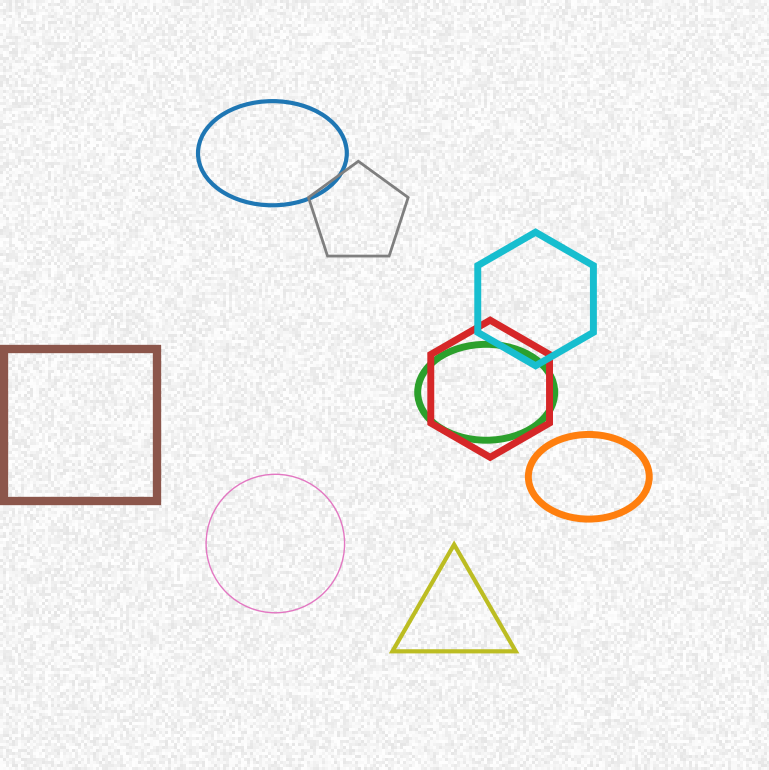[{"shape": "oval", "thickness": 1.5, "radius": 0.48, "center": [0.354, 0.801]}, {"shape": "oval", "thickness": 2.5, "radius": 0.39, "center": [0.765, 0.381]}, {"shape": "oval", "thickness": 2.5, "radius": 0.44, "center": [0.631, 0.491]}, {"shape": "hexagon", "thickness": 2.5, "radius": 0.45, "center": [0.637, 0.495]}, {"shape": "square", "thickness": 3, "radius": 0.5, "center": [0.104, 0.448]}, {"shape": "circle", "thickness": 0.5, "radius": 0.45, "center": [0.358, 0.294]}, {"shape": "pentagon", "thickness": 1, "radius": 0.34, "center": [0.465, 0.723]}, {"shape": "triangle", "thickness": 1.5, "radius": 0.46, "center": [0.59, 0.2]}, {"shape": "hexagon", "thickness": 2.5, "radius": 0.43, "center": [0.696, 0.612]}]